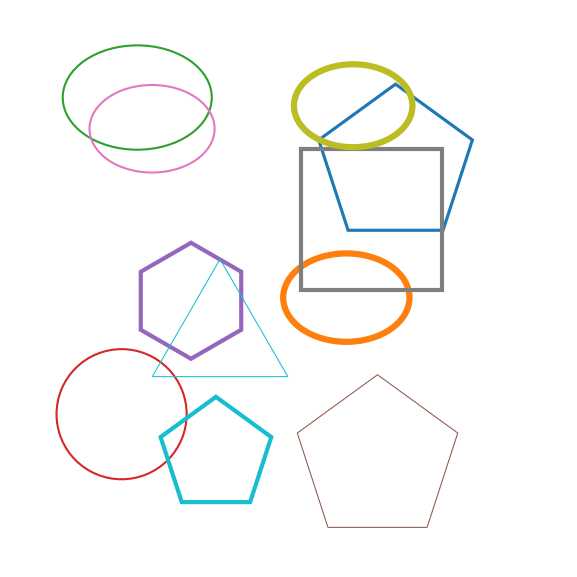[{"shape": "pentagon", "thickness": 1.5, "radius": 0.7, "center": [0.685, 0.714]}, {"shape": "oval", "thickness": 3, "radius": 0.55, "center": [0.6, 0.484]}, {"shape": "oval", "thickness": 1, "radius": 0.65, "center": [0.238, 0.83]}, {"shape": "circle", "thickness": 1, "radius": 0.56, "center": [0.211, 0.282]}, {"shape": "hexagon", "thickness": 2, "radius": 0.5, "center": [0.331, 0.478]}, {"shape": "pentagon", "thickness": 0.5, "radius": 0.73, "center": [0.654, 0.204]}, {"shape": "oval", "thickness": 1, "radius": 0.54, "center": [0.263, 0.776]}, {"shape": "square", "thickness": 2, "radius": 0.61, "center": [0.643, 0.619]}, {"shape": "oval", "thickness": 3, "radius": 0.51, "center": [0.612, 0.816]}, {"shape": "pentagon", "thickness": 2, "radius": 0.5, "center": [0.374, 0.211]}, {"shape": "triangle", "thickness": 0.5, "radius": 0.68, "center": [0.381, 0.415]}]